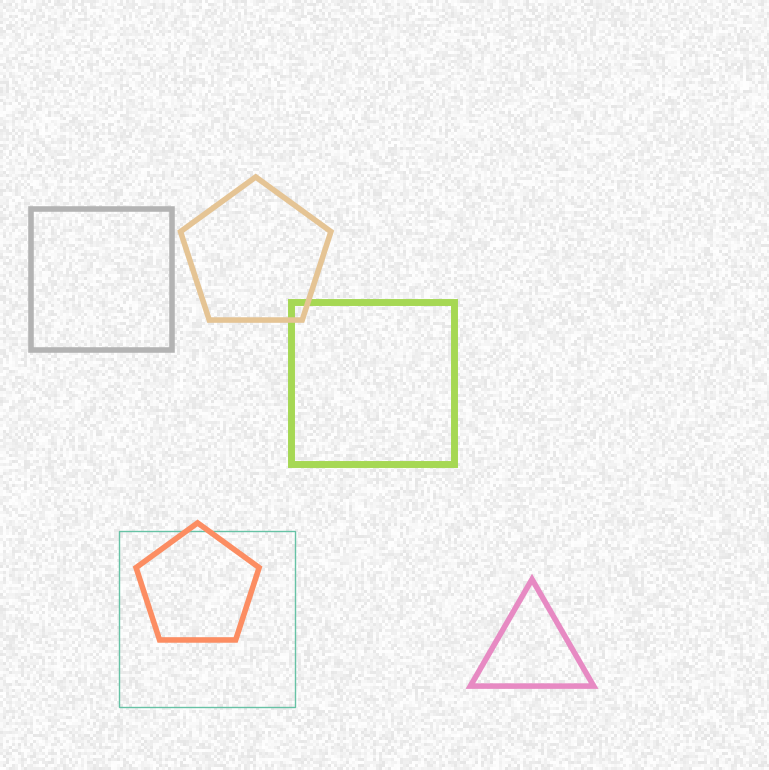[{"shape": "square", "thickness": 0.5, "radius": 0.57, "center": [0.269, 0.196]}, {"shape": "pentagon", "thickness": 2, "radius": 0.42, "center": [0.257, 0.237]}, {"shape": "triangle", "thickness": 2, "radius": 0.46, "center": [0.691, 0.155]}, {"shape": "square", "thickness": 2.5, "radius": 0.53, "center": [0.484, 0.503]}, {"shape": "pentagon", "thickness": 2, "radius": 0.51, "center": [0.332, 0.667]}, {"shape": "square", "thickness": 2, "radius": 0.46, "center": [0.132, 0.637]}]